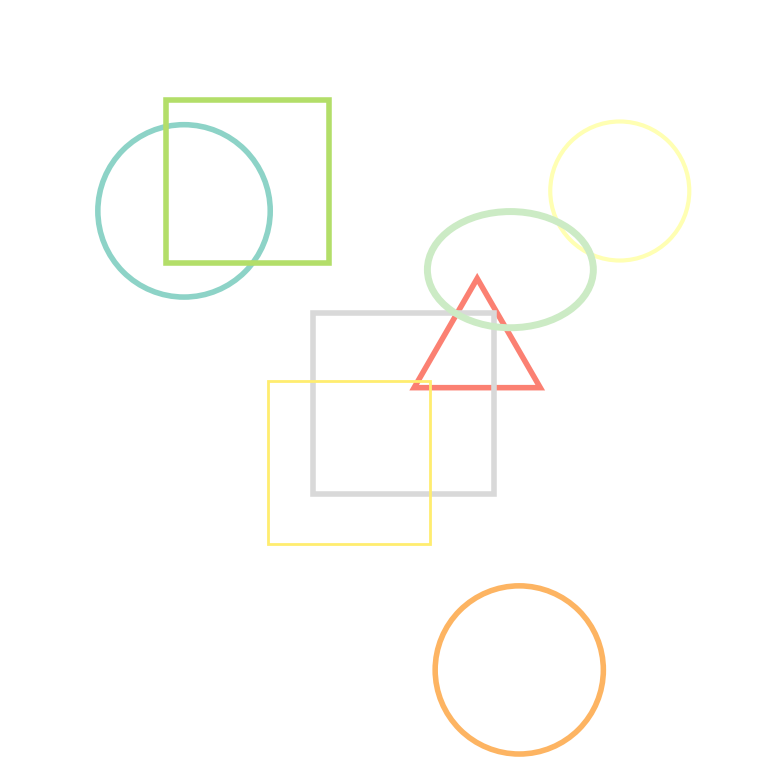[{"shape": "circle", "thickness": 2, "radius": 0.56, "center": [0.239, 0.726]}, {"shape": "circle", "thickness": 1.5, "radius": 0.45, "center": [0.805, 0.752]}, {"shape": "triangle", "thickness": 2, "radius": 0.47, "center": [0.62, 0.544]}, {"shape": "circle", "thickness": 2, "radius": 0.55, "center": [0.674, 0.13]}, {"shape": "square", "thickness": 2, "radius": 0.53, "center": [0.321, 0.764]}, {"shape": "square", "thickness": 2, "radius": 0.59, "center": [0.524, 0.476]}, {"shape": "oval", "thickness": 2.5, "radius": 0.54, "center": [0.663, 0.65]}, {"shape": "square", "thickness": 1, "radius": 0.53, "center": [0.453, 0.399]}]